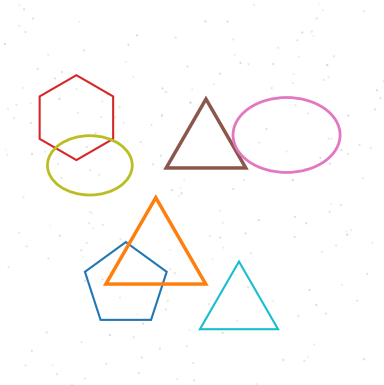[{"shape": "pentagon", "thickness": 1.5, "radius": 0.56, "center": [0.327, 0.259]}, {"shape": "triangle", "thickness": 2.5, "radius": 0.75, "center": [0.405, 0.337]}, {"shape": "hexagon", "thickness": 1.5, "radius": 0.55, "center": [0.198, 0.694]}, {"shape": "triangle", "thickness": 2.5, "radius": 0.6, "center": [0.535, 0.623]}, {"shape": "oval", "thickness": 2, "radius": 0.7, "center": [0.744, 0.649]}, {"shape": "oval", "thickness": 2, "radius": 0.55, "center": [0.233, 0.571]}, {"shape": "triangle", "thickness": 1.5, "radius": 0.59, "center": [0.621, 0.203]}]